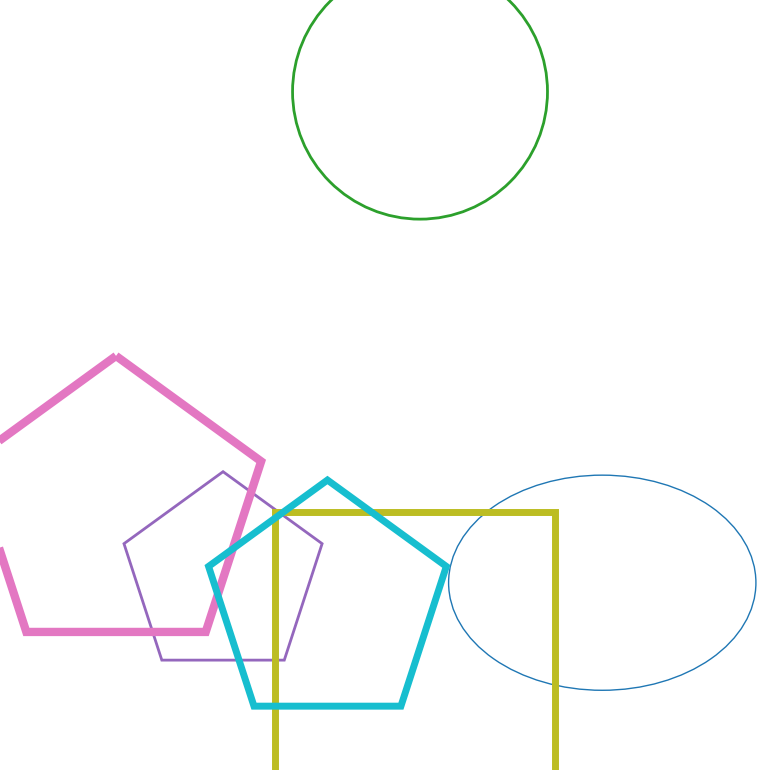[{"shape": "oval", "thickness": 0.5, "radius": 1.0, "center": [0.782, 0.243]}, {"shape": "circle", "thickness": 1, "radius": 0.83, "center": [0.545, 0.881]}, {"shape": "pentagon", "thickness": 1, "radius": 0.68, "center": [0.29, 0.252]}, {"shape": "pentagon", "thickness": 3, "radius": 0.99, "center": [0.151, 0.34]}, {"shape": "square", "thickness": 2.5, "radius": 0.91, "center": [0.539, 0.154]}, {"shape": "pentagon", "thickness": 2.5, "radius": 0.81, "center": [0.425, 0.214]}]